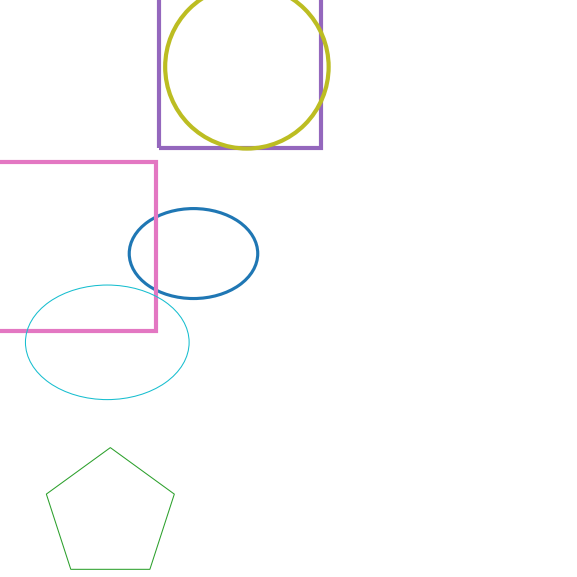[{"shape": "oval", "thickness": 1.5, "radius": 0.56, "center": [0.335, 0.56]}, {"shape": "pentagon", "thickness": 0.5, "radius": 0.58, "center": [0.191, 0.108]}, {"shape": "square", "thickness": 2, "radius": 0.7, "center": [0.415, 0.883]}, {"shape": "square", "thickness": 2, "radius": 0.73, "center": [0.123, 0.572]}, {"shape": "circle", "thickness": 2, "radius": 0.71, "center": [0.428, 0.883]}, {"shape": "oval", "thickness": 0.5, "radius": 0.71, "center": [0.186, 0.406]}]